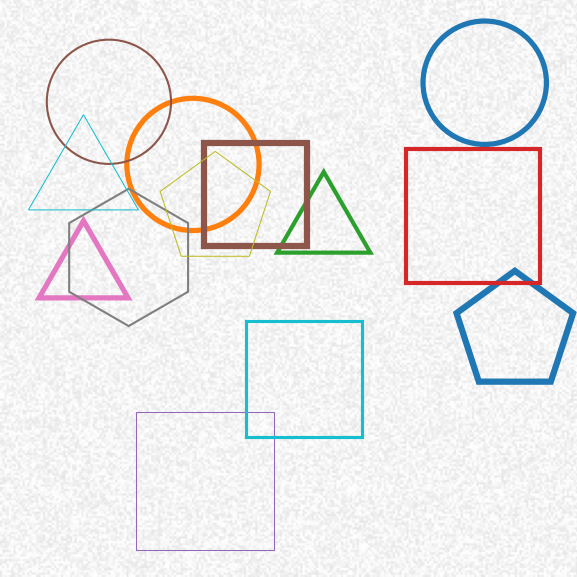[{"shape": "circle", "thickness": 2.5, "radius": 0.53, "center": [0.839, 0.856]}, {"shape": "pentagon", "thickness": 3, "radius": 0.53, "center": [0.891, 0.424]}, {"shape": "circle", "thickness": 2.5, "radius": 0.57, "center": [0.334, 0.714]}, {"shape": "triangle", "thickness": 2, "radius": 0.47, "center": [0.561, 0.608]}, {"shape": "square", "thickness": 2, "radius": 0.58, "center": [0.818, 0.625]}, {"shape": "square", "thickness": 0.5, "radius": 0.6, "center": [0.355, 0.166]}, {"shape": "circle", "thickness": 1, "radius": 0.54, "center": [0.189, 0.823]}, {"shape": "square", "thickness": 3, "radius": 0.45, "center": [0.442, 0.662]}, {"shape": "triangle", "thickness": 2.5, "radius": 0.44, "center": [0.145, 0.528]}, {"shape": "hexagon", "thickness": 1, "radius": 0.59, "center": [0.223, 0.553]}, {"shape": "pentagon", "thickness": 0.5, "radius": 0.5, "center": [0.373, 0.637]}, {"shape": "square", "thickness": 1.5, "radius": 0.5, "center": [0.526, 0.343]}, {"shape": "triangle", "thickness": 0.5, "radius": 0.55, "center": [0.144, 0.691]}]